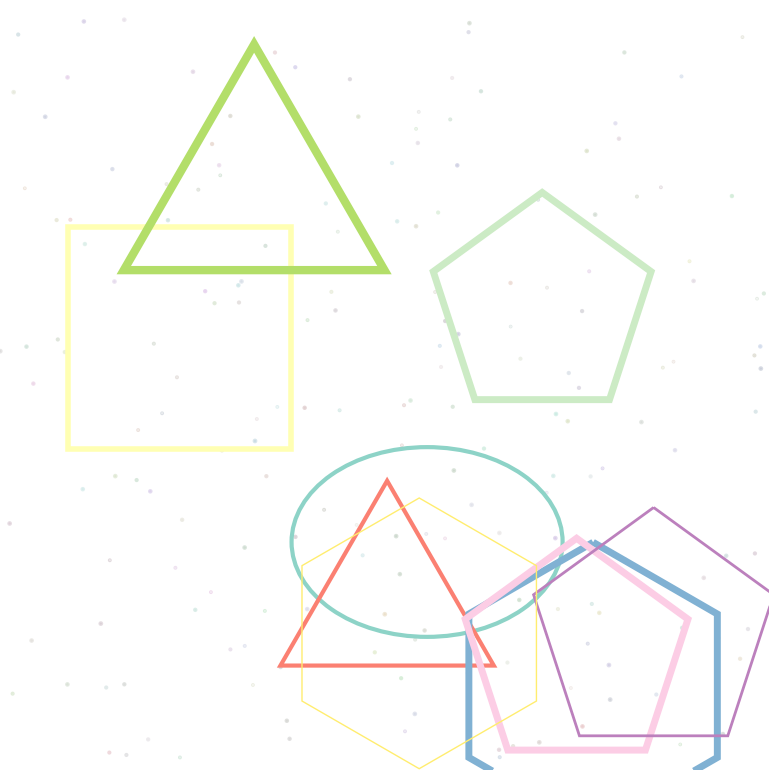[{"shape": "oval", "thickness": 1.5, "radius": 0.88, "center": [0.555, 0.296]}, {"shape": "square", "thickness": 2, "radius": 0.72, "center": [0.233, 0.561]}, {"shape": "triangle", "thickness": 1.5, "radius": 0.8, "center": [0.503, 0.216]}, {"shape": "hexagon", "thickness": 2.5, "radius": 0.93, "center": [0.77, 0.109]}, {"shape": "triangle", "thickness": 3, "radius": 0.98, "center": [0.33, 0.747]}, {"shape": "pentagon", "thickness": 2.5, "radius": 0.76, "center": [0.749, 0.149]}, {"shape": "pentagon", "thickness": 1, "radius": 0.82, "center": [0.849, 0.177]}, {"shape": "pentagon", "thickness": 2.5, "radius": 0.74, "center": [0.704, 0.601]}, {"shape": "hexagon", "thickness": 0.5, "radius": 0.88, "center": [0.544, 0.177]}]